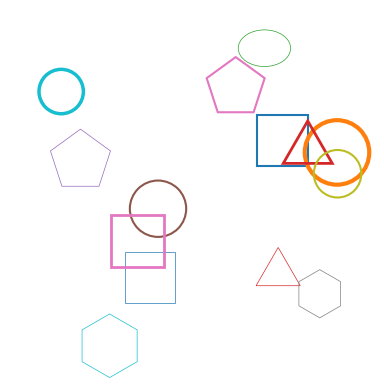[{"shape": "square", "thickness": 0.5, "radius": 0.33, "center": [0.39, 0.279]}, {"shape": "square", "thickness": 1.5, "radius": 0.33, "center": [0.733, 0.635]}, {"shape": "circle", "thickness": 3, "radius": 0.42, "center": [0.875, 0.604]}, {"shape": "oval", "thickness": 0.5, "radius": 0.34, "center": [0.687, 0.875]}, {"shape": "triangle", "thickness": 0.5, "radius": 0.33, "center": [0.723, 0.291]}, {"shape": "triangle", "thickness": 2, "radius": 0.37, "center": [0.799, 0.612]}, {"shape": "pentagon", "thickness": 0.5, "radius": 0.41, "center": [0.209, 0.583]}, {"shape": "circle", "thickness": 1.5, "radius": 0.37, "center": [0.41, 0.458]}, {"shape": "pentagon", "thickness": 1.5, "radius": 0.4, "center": [0.612, 0.773]}, {"shape": "square", "thickness": 2, "radius": 0.34, "center": [0.357, 0.374]}, {"shape": "hexagon", "thickness": 0.5, "radius": 0.31, "center": [0.831, 0.237]}, {"shape": "circle", "thickness": 1.5, "radius": 0.31, "center": [0.877, 0.549]}, {"shape": "hexagon", "thickness": 0.5, "radius": 0.41, "center": [0.285, 0.102]}, {"shape": "circle", "thickness": 2.5, "radius": 0.29, "center": [0.159, 0.762]}]